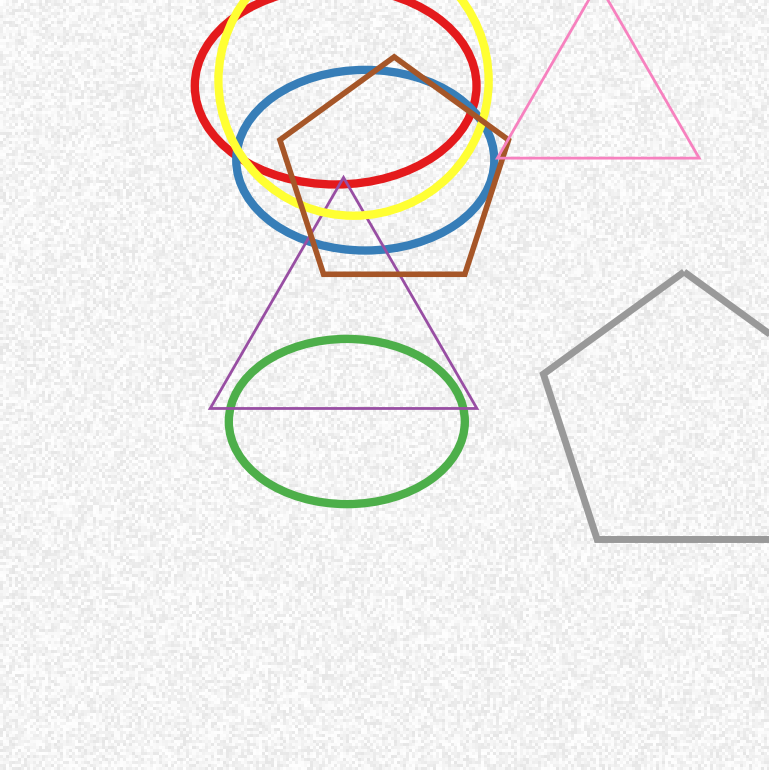[{"shape": "oval", "thickness": 3, "radius": 0.91, "center": [0.436, 0.888]}, {"shape": "oval", "thickness": 3, "radius": 0.84, "center": [0.474, 0.792]}, {"shape": "oval", "thickness": 3, "radius": 0.77, "center": [0.45, 0.453]}, {"shape": "triangle", "thickness": 1, "radius": 1.0, "center": [0.446, 0.57]}, {"shape": "circle", "thickness": 3, "radius": 0.88, "center": [0.459, 0.895]}, {"shape": "pentagon", "thickness": 2, "radius": 0.78, "center": [0.512, 0.77]}, {"shape": "triangle", "thickness": 1, "radius": 0.76, "center": [0.777, 0.87]}, {"shape": "pentagon", "thickness": 2.5, "radius": 0.96, "center": [0.888, 0.455]}]